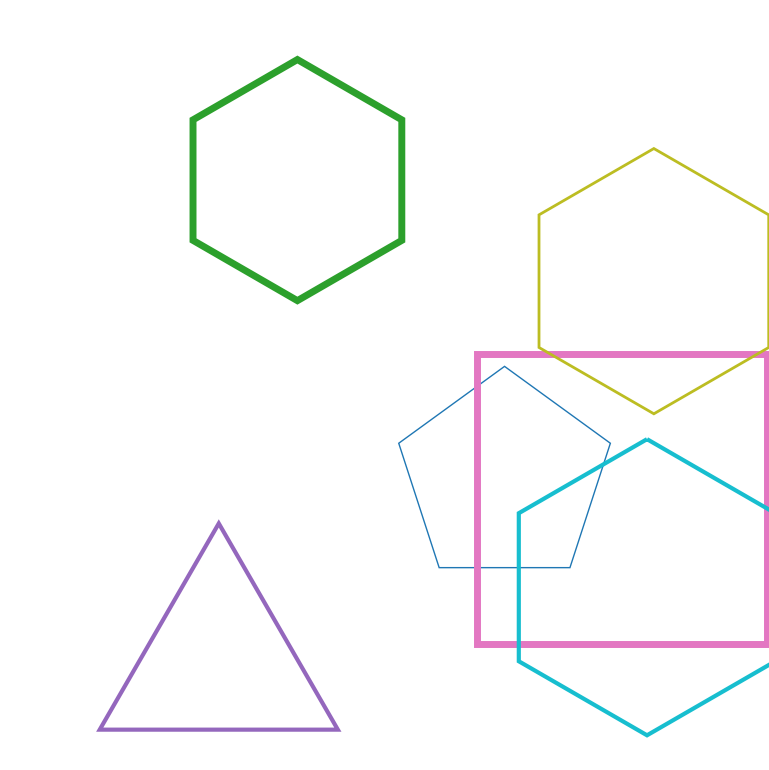[{"shape": "pentagon", "thickness": 0.5, "radius": 0.72, "center": [0.655, 0.38]}, {"shape": "hexagon", "thickness": 2.5, "radius": 0.78, "center": [0.386, 0.766]}, {"shape": "triangle", "thickness": 1.5, "radius": 0.89, "center": [0.284, 0.142]}, {"shape": "square", "thickness": 2.5, "radius": 0.94, "center": [0.808, 0.352]}, {"shape": "hexagon", "thickness": 1, "radius": 0.86, "center": [0.849, 0.635]}, {"shape": "hexagon", "thickness": 1.5, "radius": 0.96, "center": [0.84, 0.237]}]